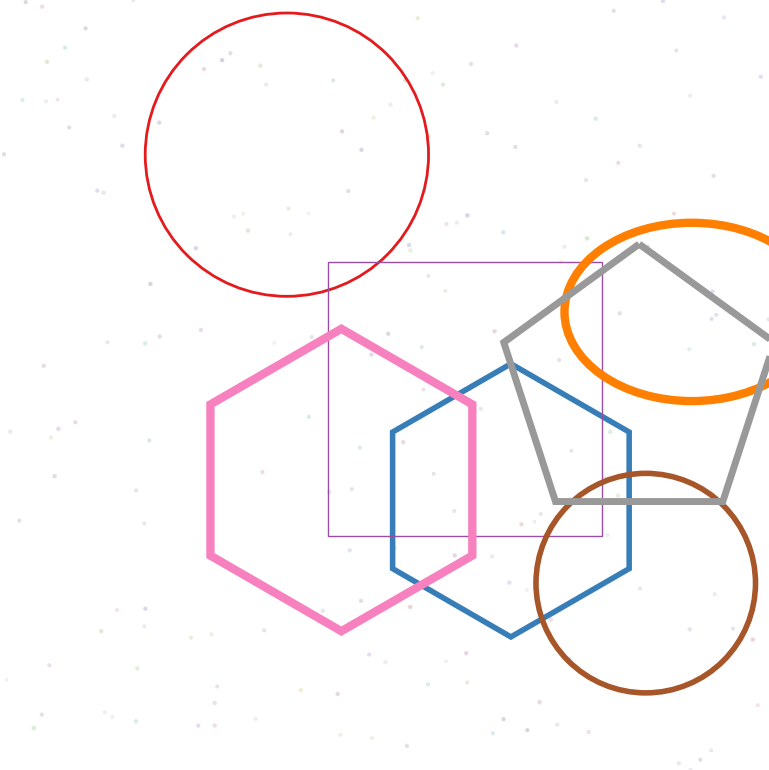[{"shape": "circle", "thickness": 1, "radius": 0.92, "center": [0.373, 0.799]}, {"shape": "hexagon", "thickness": 2, "radius": 0.89, "center": [0.663, 0.35]}, {"shape": "square", "thickness": 0.5, "radius": 0.89, "center": [0.604, 0.482]}, {"shape": "oval", "thickness": 3, "radius": 0.83, "center": [0.899, 0.595]}, {"shape": "circle", "thickness": 2, "radius": 0.71, "center": [0.839, 0.243]}, {"shape": "hexagon", "thickness": 3, "radius": 0.98, "center": [0.443, 0.377]}, {"shape": "pentagon", "thickness": 2.5, "radius": 0.92, "center": [0.83, 0.498]}]